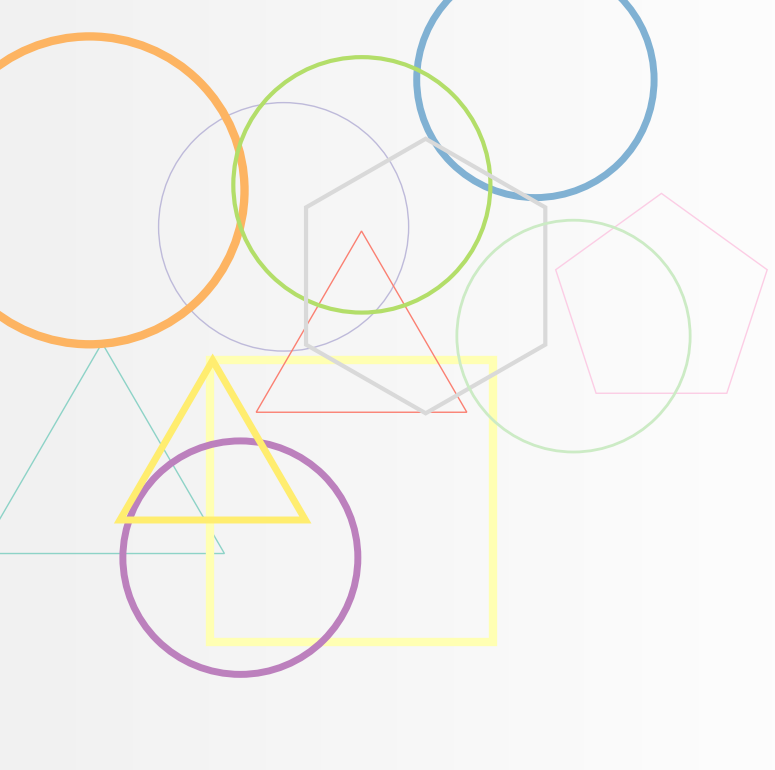[{"shape": "triangle", "thickness": 0.5, "radius": 0.91, "center": [0.132, 0.372]}, {"shape": "square", "thickness": 3, "radius": 0.92, "center": [0.453, 0.349]}, {"shape": "circle", "thickness": 0.5, "radius": 0.81, "center": [0.366, 0.705]}, {"shape": "triangle", "thickness": 0.5, "radius": 0.78, "center": [0.466, 0.543]}, {"shape": "circle", "thickness": 2.5, "radius": 0.77, "center": [0.691, 0.897]}, {"shape": "circle", "thickness": 3, "radius": 1.0, "center": [0.116, 0.753]}, {"shape": "circle", "thickness": 1.5, "radius": 0.83, "center": [0.467, 0.76]}, {"shape": "pentagon", "thickness": 0.5, "radius": 0.72, "center": [0.853, 0.605]}, {"shape": "hexagon", "thickness": 1.5, "radius": 0.89, "center": [0.549, 0.642]}, {"shape": "circle", "thickness": 2.5, "radius": 0.76, "center": [0.31, 0.276]}, {"shape": "circle", "thickness": 1, "radius": 0.75, "center": [0.74, 0.563]}, {"shape": "triangle", "thickness": 2.5, "radius": 0.69, "center": [0.274, 0.394]}]